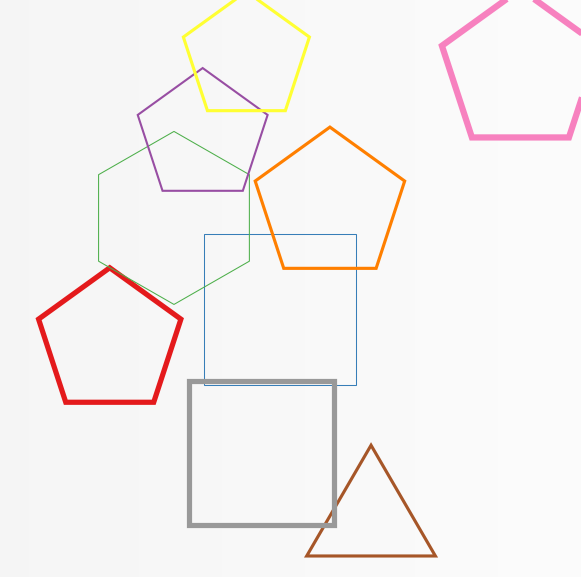[{"shape": "pentagon", "thickness": 2.5, "radius": 0.64, "center": [0.189, 0.407]}, {"shape": "square", "thickness": 0.5, "radius": 0.65, "center": [0.482, 0.463]}, {"shape": "hexagon", "thickness": 0.5, "radius": 0.75, "center": [0.299, 0.622]}, {"shape": "pentagon", "thickness": 1, "radius": 0.59, "center": [0.349, 0.764]}, {"shape": "pentagon", "thickness": 1.5, "radius": 0.68, "center": [0.568, 0.644]}, {"shape": "pentagon", "thickness": 1.5, "radius": 0.57, "center": [0.424, 0.9]}, {"shape": "triangle", "thickness": 1.5, "radius": 0.64, "center": [0.638, 0.1]}, {"shape": "pentagon", "thickness": 3, "radius": 0.71, "center": [0.895, 0.876]}, {"shape": "square", "thickness": 2.5, "radius": 0.62, "center": [0.449, 0.215]}]